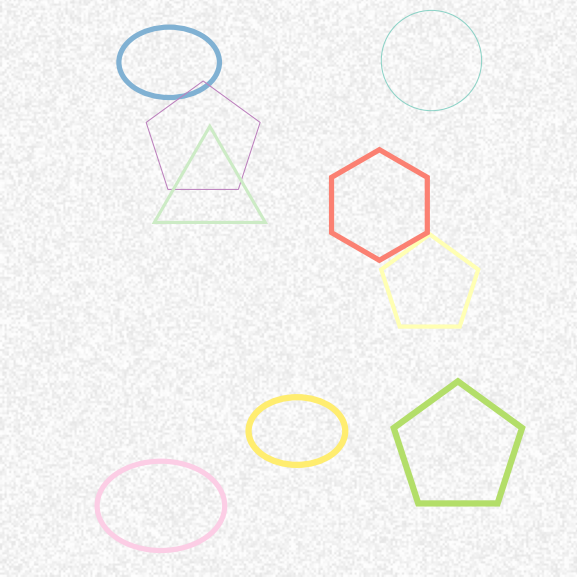[{"shape": "circle", "thickness": 0.5, "radius": 0.43, "center": [0.747, 0.894]}, {"shape": "pentagon", "thickness": 2, "radius": 0.44, "center": [0.744, 0.505]}, {"shape": "hexagon", "thickness": 2.5, "radius": 0.48, "center": [0.657, 0.644]}, {"shape": "oval", "thickness": 2.5, "radius": 0.44, "center": [0.293, 0.891]}, {"shape": "pentagon", "thickness": 3, "radius": 0.58, "center": [0.793, 0.222]}, {"shape": "oval", "thickness": 2.5, "radius": 0.55, "center": [0.279, 0.123]}, {"shape": "pentagon", "thickness": 0.5, "radius": 0.52, "center": [0.352, 0.755]}, {"shape": "triangle", "thickness": 1.5, "radius": 0.55, "center": [0.363, 0.669]}, {"shape": "oval", "thickness": 3, "radius": 0.42, "center": [0.514, 0.253]}]